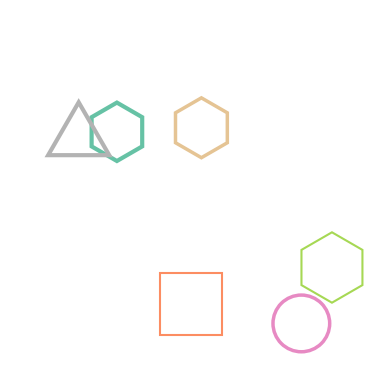[{"shape": "hexagon", "thickness": 3, "radius": 0.38, "center": [0.304, 0.658]}, {"shape": "square", "thickness": 1.5, "radius": 0.4, "center": [0.495, 0.21]}, {"shape": "circle", "thickness": 2.5, "radius": 0.37, "center": [0.783, 0.16]}, {"shape": "hexagon", "thickness": 1.5, "radius": 0.46, "center": [0.862, 0.305]}, {"shape": "hexagon", "thickness": 2.5, "radius": 0.39, "center": [0.523, 0.668]}, {"shape": "triangle", "thickness": 3, "radius": 0.46, "center": [0.204, 0.643]}]